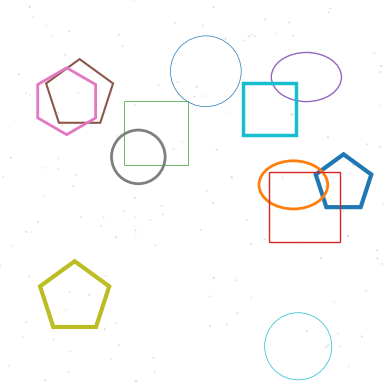[{"shape": "pentagon", "thickness": 3, "radius": 0.38, "center": [0.892, 0.523]}, {"shape": "circle", "thickness": 0.5, "radius": 0.46, "center": [0.535, 0.815]}, {"shape": "oval", "thickness": 2, "radius": 0.45, "center": [0.762, 0.52]}, {"shape": "square", "thickness": 0.5, "radius": 0.42, "center": [0.405, 0.655]}, {"shape": "square", "thickness": 1, "radius": 0.46, "center": [0.791, 0.462]}, {"shape": "oval", "thickness": 1, "radius": 0.46, "center": [0.796, 0.8]}, {"shape": "pentagon", "thickness": 1.5, "radius": 0.46, "center": [0.207, 0.755]}, {"shape": "hexagon", "thickness": 2, "radius": 0.43, "center": [0.173, 0.737]}, {"shape": "circle", "thickness": 2, "radius": 0.35, "center": [0.359, 0.593]}, {"shape": "pentagon", "thickness": 3, "radius": 0.47, "center": [0.194, 0.227]}, {"shape": "circle", "thickness": 0.5, "radius": 0.44, "center": [0.775, 0.101]}, {"shape": "square", "thickness": 2.5, "radius": 0.34, "center": [0.7, 0.717]}]